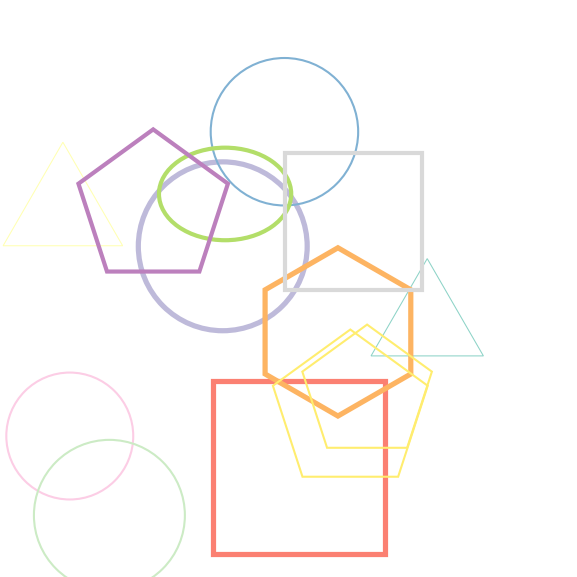[{"shape": "triangle", "thickness": 0.5, "radius": 0.56, "center": [0.74, 0.439]}, {"shape": "triangle", "thickness": 0.5, "radius": 0.6, "center": [0.109, 0.633]}, {"shape": "circle", "thickness": 2.5, "radius": 0.73, "center": [0.386, 0.573]}, {"shape": "square", "thickness": 2.5, "radius": 0.75, "center": [0.517, 0.189]}, {"shape": "circle", "thickness": 1, "radius": 0.64, "center": [0.493, 0.771]}, {"shape": "hexagon", "thickness": 2.5, "radius": 0.73, "center": [0.585, 0.424]}, {"shape": "oval", "thickness": 2, "radius": 0.57, "center": [0.39, 0.663]}, {"shape": "circle", "thickness": 1, "radius": 0.55, "center": [0.121, 0.244]}, {"shape": "square", "thickness": 2, "radius": 0.59, "center": [0.612, 0.616]}, {"shape": "pentagon", "thickness": 2, "radius": 0.68, "center": [0.265, 0.639]}, {"shape": "circle", "thickness": 1, "radius": 0.65, "center": [0.189, 0.107]}, {"shape": "pentagon", "thickness": 1, "radius": 0.7, "center": [0.607, 0.288]}, {"shape": "pentagon", "thickness": 1, "radius": 0.59, "center": [0.636, 0.319]}]